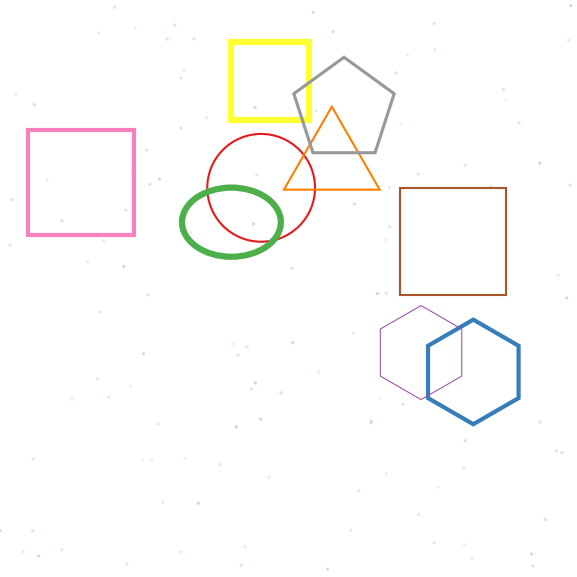[{"shape": "circle", "thickness": 1, "radius": 0.47, "center": [0.452, 0.674]}, {"shape": "hexagon", "thickness": 2, "radius": 0.45, "center": [0.82, 0.355]}, {"shape": "oval", "thickness": 3, "radius": 0.43, "center": [0.401, 0.614]}, {"shape": "hexagon", "thickness": 0.5, "radius": 0.41, "center": [0.729, 0.389]}, {"shape": "triangle", "thickness": 1, "radius": 0.48, "center": [0.575, 0.719]}, {"shape": "square", "thickness": 3, "radius": 0.34, "center": [0.468, 0.859]}, {"shape": "square", "thickness": 1, "radius": 0.46, "center": [0.785, 0.581]}, {"shape": "square", "thickness": 2, "radius": 0.46, "center": [0.14, 0.683]}, {"shape": "pentagon", "thickness": 1.5, "radius": 0.46, "center": [0.596, 0.809]}]